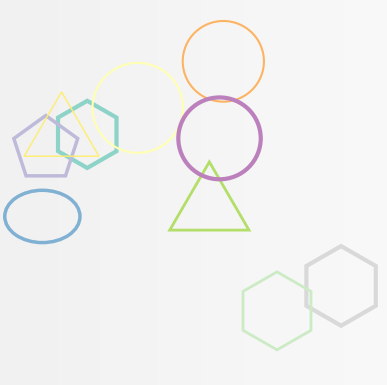[{"shape": "hexagon", "thickness": 3, "radius": 0.44, "center": [0.225, 0.651]}, {"shape": "circle", "thickness": 1.5, "radius": 0.58, "center": [0.356, 0.72]}, {"shape": "pentagon", "thickness": 2.5, "radius": 0.43, "center": [0.118, 0.613]}, {"shape": "oval", "thickness": 2.5, "radius": 0.49, "center": [0.109, 0.438]}, {"shape": "circle", "thickness": 1.5, "radius": 0.52, "center": [0.576, 0.841]}, {"shape": "triangle", "thickness": 2, "radius": 0.59, "center": [0.54, 0.461]}, {"shape": "hexagon", "thickness": 3, "radius": 0.52, "center": [0.88, 0.257]}, {"shape": "circle", "thickness": 3, "radius": 0.53, "center": [0.567, 0.641]}, {"shape": "hexagon", "thickness": 2, "radius": 0.51, "center": [0.715, 0.193]}, {"shape": "triangle", "thickness": 1, "radius": 0.56, "center": [0.159, 0.65]}]